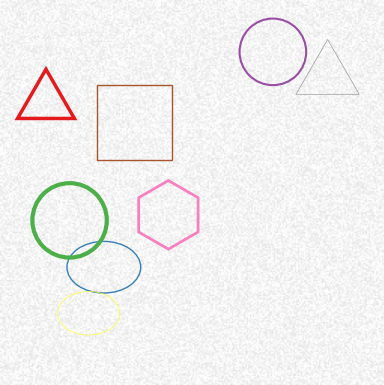[{"shape": "triangle", "thickness": 2.5, "radius": 0.43, "center": [0.119, 0.735]}, {"shape": "oval", "thickness": 1, "radius": 0.48, "center": [0.27, 0.306]}, {"shape": "circle", "thickness": 3, "radius": 0.48, "center": [0.181, 0.428]}, {"shape": "circle", "thickness": 1.5, "radius": 0.43, "center": [0.709, 0.865]}, {"shape": "oval", "thickness": 0.5, "radius": 0.4, "center": [0.23, 0.186]}, {"shape": "square", "thickness": 1, "radius": 0.49, "center": [0.35, 0.682]}, {"shape": "hexagon", "thickness": 2, "radius": 0.45, "center": [0.437, 0.442]}, {"shape": "triangle", "thickness": 0.5, "radius": 0.47, "center": [0.851, 0.803]}]